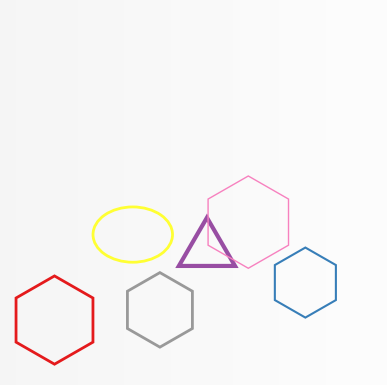[{"shape": "hexagon", "thickness": 2, "radius": 0.57, "center": [0.141, 0.169]}, {"shape": "hexagon", "thickness": 1.5, "radius": 0.45, "center": [0.788, 0.266]}, {"shape": "triangle", "thickness": 3, "radius": 0.42, "center": [0.534, 0.351]}, {"shape": "oval", "thickness": 2, "radius": 0.51, "center": [0.343, 0.391]}, {"shape": "hexagon", "thickness": 1, "radius": 0.6, "center": [0.641, 0.423]}, {"shape": "hexagon", "thickness": 2, "radius": 0.48, "center": [0.413, 0.195]}]